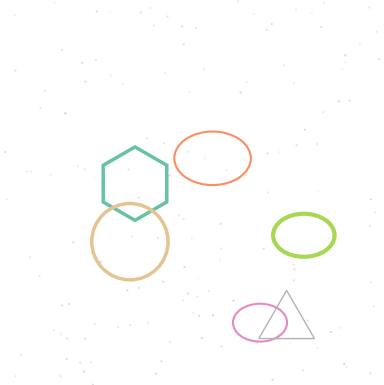[{"shape": "hexagon", "thickness": 2.5, "radius": 0.48, "center": [0.351, 0.523]}, {"shape": "oval", "thickness": 1.5, "radius": 0.5, "center": [0.552, 0.589]}, {"shape": "oval", "thickness": 1.5, "radius": 0.35, "center": [0.675, 0.162]}, {"shape": "oval", "thickness": 3, "radius": 0.4, "center": [0.789, 0.389]}, {"shape": "circle", "thickness": 2.5, "radius": 0.5, "center": [0.337, 0.372]}, {"shape": "triangle", "thickness": 1, "radius": 0.42, "center": [0.744, 0.162]}]